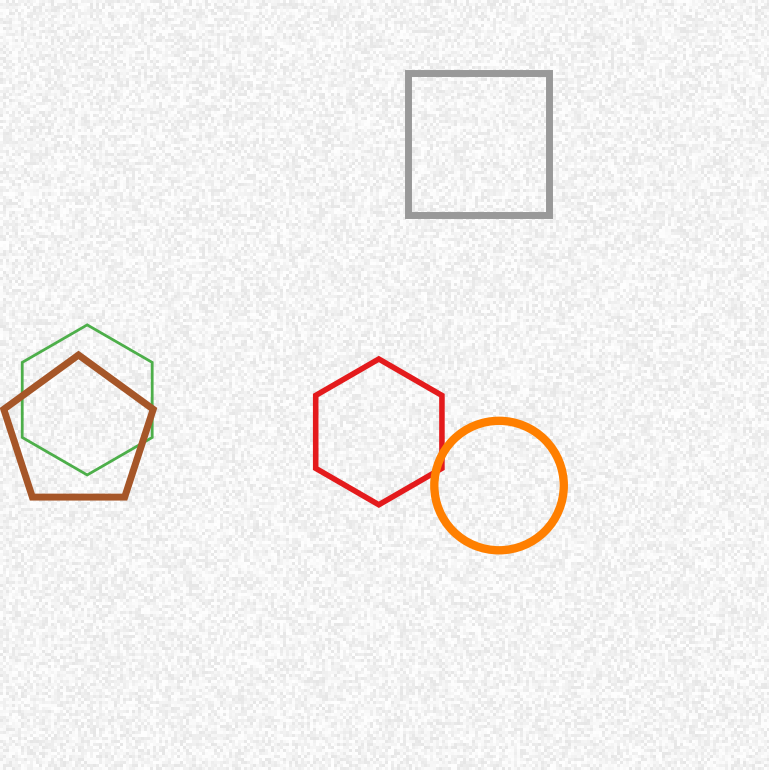[{"shape": "hexagon", "thickness": 2, "radius": 0.47, "center": [0.492, 0.439]}, {"shape": "hexagon", "thickness": 1, "radius": 0.49, "center": [0.113, 0.481]}, {"shape": "circle", "thickness": 3, "radius": 0.42, "center": [0.648, 0.369]}, {"shape": "pentagon", "thickness": 2.5, "radius": 0.51, "center": [0.102, 0.437]}, {"shape": "square", "thickness": 2.5, "radius": 0.46, "center": [0.621, 0.813]}]